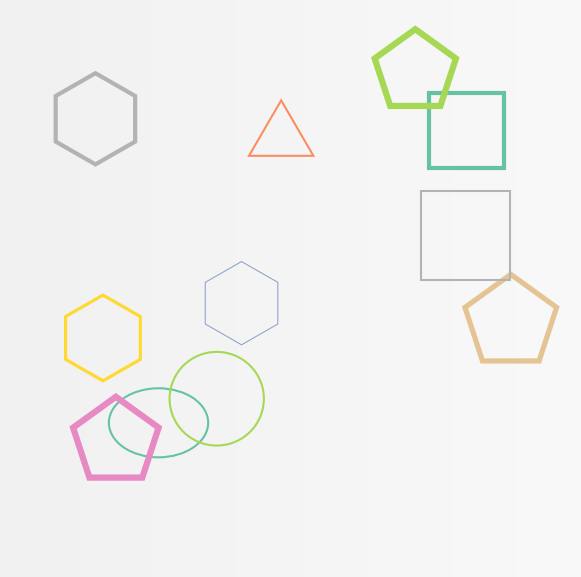[{"shape": "square", "thickness": 2, "radius": 0.32, "center": [0.803, 0.773]}, {"shape": "oval", "thickness": 1, "radius": 0.43, "center": [0.273, 0.267]}, {"shape": "triangle", "thickness": 1, "radius": 0.32, "center": [0.484, 0.761]}, {"shape": "hexagon", "thickness": 0.5, "radius": 0.36, "center": [0.416, 0.474]}, {"shape": "pentagon", "thickness": 3, "radius": 0.39, "center": [0.199, 0.235]}, {"shape": "pentagon", "thickness": 3, "radius": 0.37, "center": [0.714, 0.875]}, {"shape": "circle", "thickness": 1, "radius": 0.41, "center": [0.373, 0.309]}, {"shape": "hexagon", "thickness": 1.5, "radius": 0.37, "center": [0.177, 0.414]}, {"shape": "pentagon", "thickness": 2.5, "radius": 0.41, "center": [0.879, 0.441]}, {"shape": "square", "thickness": 1, "radius": 0.38, "center": [0.801, 0.592]}, {"shape": "hexagon", "thickness": 2, "radius": 0.39, "center": [0.164, 0.793]}]